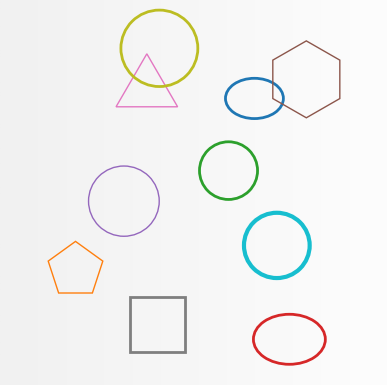[{"shape": "oval", "thickness": 2, "radius": 0.37, "center": [0.657, 0.744]}, {"shape": "pentagon", "thickness": 1, "radius": 0.37, "center": [0.195, 0.299]}, {"shape": "circle", "thickness": 2, "radius": 0.37, "center": [0.59, 0.557]}, {"shape": "oval", "thickness": 2, "radius": 0.46, "center": [0.747, 0.119]}, {"shape": "circle", "thickness": 1, "radius": 0.46, "center": [0.32, 0.478]}, {"shape": "hexagon", "thickness": 1, "radius": 0.5, "center": [0.791, 0.794]}, {"shape": "triangle", "thickness": 1, "radius": 0.46, "center": [0.379, 0.768]}, {"shape": "square", "thickness": 2, "radius": 0.36, "center": [0.407, 0.158]}, {"shape": "circle", "thickness": 2, "radius": 0.5, "center": [0.411, 0.874]}, {"shape": "circle", "thickness": 3, "radius": 0.42, "center": [0.714, 0.363]}]